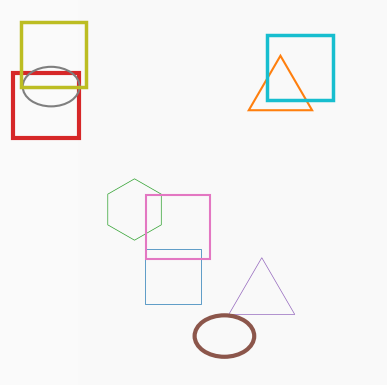[{"shape": "square", "thickness": 0.5, "radius": 0.36, "center": [0.446, 0.281]}, {"shape": "triangle", "thickness": 1.5, "radius": 0.47, "center": [0.724, 0.761]}, {"shape": "hexagon", "thickness": 0.5, "radius": 0.4, "center": [0.347, 0.456]}, {"shape": "square", "thickness": 3, "radius": 0.43, "center": [0.118, 0.726]}, {"shape": "triangle", "thickness": 0.5, "radius": 0.49, "center": [0.676, 0.232]}, {"shape": "oval", "thickness": 3, "radius": 0.38, "center": [0.579, 0.127]}, {"shape": "square", "thickness": 1.5, "radius": 0.41, "center": [0.459, 0.41]}, {"shape": "oval", "thickness": 1.5, "radius": 0.37, "center": [0.132, 0.775]}, {"shape": "square", "thickness": 2.5, "radius": 0.42, "center": [0.138, 0.859]}, {"shape": "square", "thickness": 2.5, "radius": 0.43, "center": [0.773, 0.825]}]